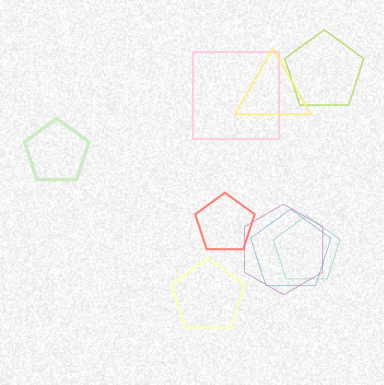[{"shape": "pentagon", "thickness": 0.5, "radius": 0.46, "center": [0.797, 0.349]}, {"shape": "pentagon", "thickness": 1.5, "radius": 0.5, "center": [0.541, 0.23]}, {"shape": "pentagon", "thickness": 1.5, "radius": 0.41, "center": [0.584, 0.418]}, {"shape": "pentagon", "thickness": 0.5, "radius": 0.55, "center": [0.755, 0.347]}, {"shape": "pentagon", "thickness": 1, "radius": 0.54, "center": [0.842, 0.814]}, {"shape": "square", "thickness": 1.5, "radius": 0.56, "center": [0.613, 0.751]}, {"shape": "hexagon", "thickness": 0.5, "radius": 0.59, "center": [0.736, 0.352]}, {"shape": "pentagon", "thickness": 2.5, "radius": 0.44, "center": [0.147, 0.604]}, {"shape": "triangle", "thickness": 1, "radius": 0.57, "center": [0.709, 0.76]}]